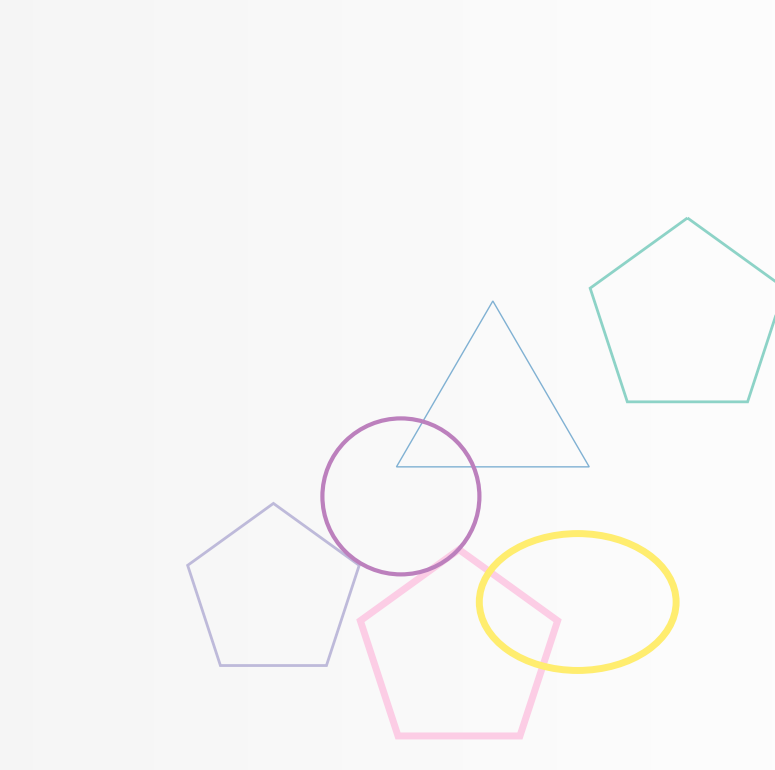[{"shape": "pentagon", "thickness": 1, "radius": 0.66, "center": [0.887, 0.585]}, {"shape": "pentagon", "thickness": 1, "radius": 0.58, "center": [0.353, 0.23]}, {"shape": "triangle", "thickness": 0.5, "radius": 0.72, "center": [0.636, 0.465]}, {"shape": "pentagon", "thickness": 2.5, "radius": 0.67, "center": [0.592, 0.152]}, {"shape": "circle", "thickness": 1.5, "radius": 0.51, "center": [0.517, 0.355]}, {"shape": "oval", "thickness": 2.5, "radius": 0.63, "center": [0.745, 0.218]}]